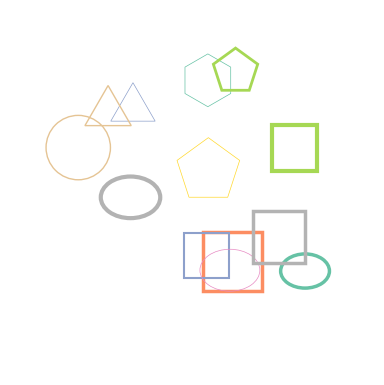[{"shape": "hexagon", "thickness": 0.5, "radius": 0.34, "center": [0.54, 0.791]}, {"shape": "oval", "thickness": 2.5, "radius": 0.32, "center": [0.792, 0.296]}, {"shape": "square", "thickness": 2.5, "radius": 0.39, "center": [0.604, 0.321]}, {"shape": "square", "thickness": 1.5, "radius": 0.29, "center": [0.536, 0.337]}, {"shape": "triangle", "thickness": 0.5, "radius": 0.33, "center": [0.345, 0.719]}, {"shape": "oval", "thickness": 0.5, "radius": 0.39, "center": [0.597, 0.298]}, {"shape": "square", "thickness": 3, "radius": 0.3, "center": [0.765, 0.616]}, {"shape": "pentagon", "thickness": 2, "radius": 0.3, "center": [0.612, 0.815]}, {"shape": "pentagon", "thickness": 0.5, "radius": 0.43, "center": [0.541, 0.557]}, {"shape": "circle", "thickness": 1, "radius": 0.42, "center": [0.203, 0.617]}, {"shape": "triangle", "thickness": 1, "radius": 0.35, "center": [0.281, 0.708]}, {"shape": "square", "thickness": 2.5, "radius": 0.34, "center": [0.726, 0.384]}, {"shape": "oval", "thickness": 3, "radius": 0.39, "center": [0.339, 0.487]}]